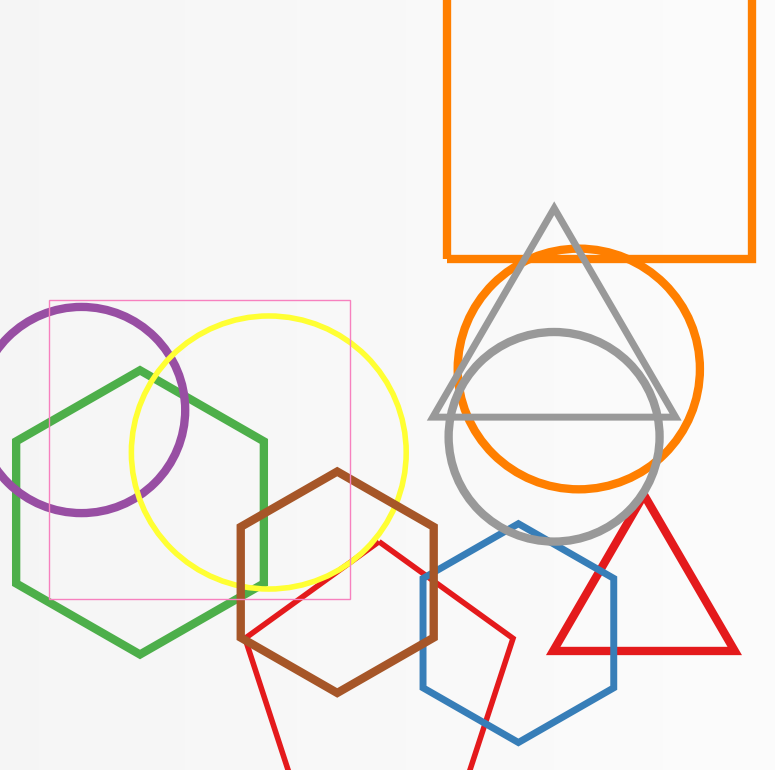[{"shape": "pentagon", "thickness": 2, "radius": 0.91, "center": [0.489, 0.115]}, {"shape": "triangle", "thickness": 3, "radius": 0.68, "center": [0.831, 0.222]}, {"shape": "hexagon", "thickness": 2.5, "radius": 0.71, "center": [0.669, 0.178]}, {"shape": "hexagon", "thickness": 3, "radius": 0.92, "center": [0.181, 0.335]}, {"shape": "circle", "thickness": 3, "radius": 0.67, "center": [0.105, 0.468]}, {"shape": "square", "thickness": 3, "radius": 0.99, "center": [0.773, 0.861]}, {"shape": "circle", "thickness": 3, "radius": 0.78, "center": [0.747, 0.521]}, {"shape": "circle", "thickness": 2, "radius": 0.89, "center": [0.347, 0.412]}, {"shape": "hexagon", "thickness": 3, "radius": 0.72, "center": [0.435, 0.244]}, {"shape": "square", "thickness": 0.5, "radius": 0.97, "center": [0.257, 0.416]}, {"shape": "circle", "thickness": 3, "radius": 0.68, "center": [0.715, 0.433]}, {"shape": "triangle", "thickness": 2.5, "radius": 0.9, "center": [0.715, 0.549]}]